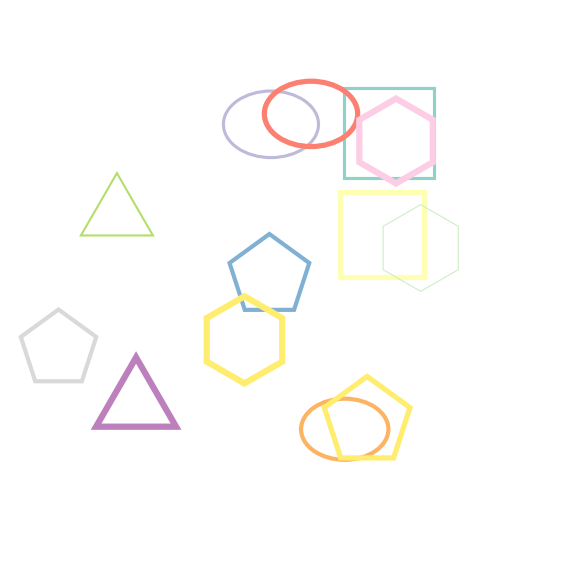[{"shape": "square", "thickness": 1.5, "radius": 0.39, "center": [0.674, 0.768]}, {"shape": "square", "thickness": 2.5, "radius": 0.37, "center": [0.661, 0.593]}, {"shape": "oval", "thickness": 1.5, "radius": 0.41, "center": [0.469, 0.784]}, {"shape": "oval", "thickness": 2.5, "radius": 0.4, "center": [0.539, 0.802]}, {"shape": "pentagon", "thickness": 2, "radius": 0.36, "center": [0.467, 0.521]}, {"shape": "oval", "thickness": 2, "radius": 0.38, "center": [0.597, 0.256]}, {"shape": "triangle", "thickness": 1, "radius": 0.36, "center": [0.202, 0.627]}, {"shape": "hexagon", "thickness": 3, "radius": 0.37, "center": [0.686, 0.755]}, {"shape": "pentagon", "thickness": 2, "radius": 0.34, "center": [0.101, 0.394]}, {"shape": "triangle", "thickness": 3, "radius": 0.4, "center": [0.236, 0.3]}, {"shape": "hexagon", "thickness": 0.5, "radius": 0.38, "center": [0.728, 0.57]}, {"shape": "pentagon", "thickness": 2.5, "radius": 0.39, "center": [0.636, 0.269]}, {"shape": "hexagon", "thickness": 3, "radius": 0.38, "center": [0.423, 0.411]}]